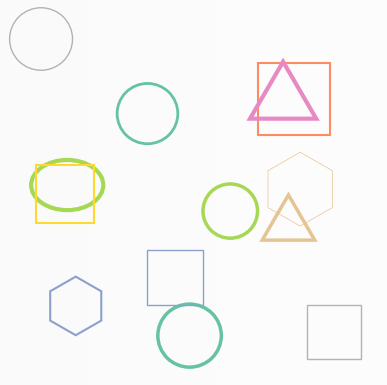[{"shape": "circle", "thickness": 2, "radius": 0.39, "center": [0.381, 0.705]}, {"shape": "circle", "thickness": 2.5, "radius": 0.41, "center": [0.489, 0.128]}, {"shape": "square", "thickness": 1.5, "radius": 0.47, "center": [0.758, 0.742]}, {"shape": "hexagon", "thickness": 1.5, "radius": 0.38, "center": [0.195, 0.205]}, {"shape": "square", "thickness": 1, "radius": 0.36, "center": [0.452, 0.28]}, {"shape": "triangle", "thickness": 3, "radius": 0.49, "center": [0.731, 0.741]}, {"shape": "circle", "thickness": 2.5, "radius": 0.35, "center": [0.594, 0.452]}, {"shape": "oval", "thickness": 3, "radius": 0.47, "center": [0.173, 0.519]}, {"shape": "square", "thickness": 1.5, "radius": 0.38, "center": [0.168, 0.496]}, {"shape": "hexagon", "thickness": 0.5, "radius": 0.48, "center": [0.775, 0.509]}, {"shape": "triangle", "thickness": 2.5, "radius": 0.39, "center": [0.744, 0.415]}, {"shape": "square", "thickness": 1, "radius": 0.35, "center": [0.861, 0.137]}, {"shape": "circle", "thickness": 1, "radius": 0.41, "center": [0.106, 0.899]}]